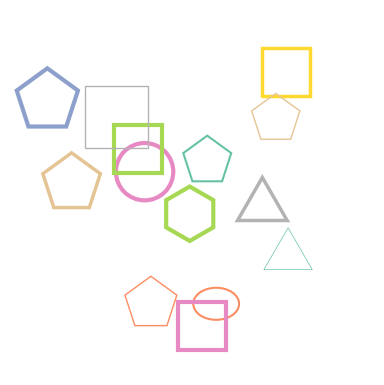[{"shape": "pentagon", "thickness": 1.5, "radius": 0.33, "center": [0.538, 0.582]}, {"shape": "triangle", "thickness": 0.5, "radius": 0.36, "center": [0.748, 0.336]}, {"shape": "oval", "thickness": 1.5, "radius": 0.3, "center": [0.562, 0.211]}, {"shape": "pentagon", "thickness": 1, "radius": 0.35, "center": [0.392, 0.212]}, {"shape": "pentagon", "thickness": 3, "radius": 0.42, "center": [0.123, 0.739]}, {"shape": "square", "thickness": 3, "radius": 0.31, "center": [0.524, 0.152]}, {"shape": "circle", "thickness": 3, "radius": 0.37, "center": [0.376, 0.554]}, {"shape": "square", "thickness": 3, "radius": 0.31, "center": [0.358, 0.612]}, {"shape": "hexagon", "thickness": 3, "radius": 0.35, "center": [0.493, 0.445]}, {"shape": "square", "thickness": 2.5, "radius": 0.31, "center": [0.743, 0.813]}, {"shape": "pentagon", "thickness": 1, "radius": 0.33, "center": [0.716, 0.692]}, {"shape": "pentagon", "thickness": 2.5, "radius": 0.39, "center": [0.186, 0.524]}, {"shape": "square", "thickness": 1, "radius": 0.41, "center": [0.302, 0.696]}, {"shape": "triangle", "thickness": 2.5, "radius": 0.37, "center": [0.681, 0.465]}]